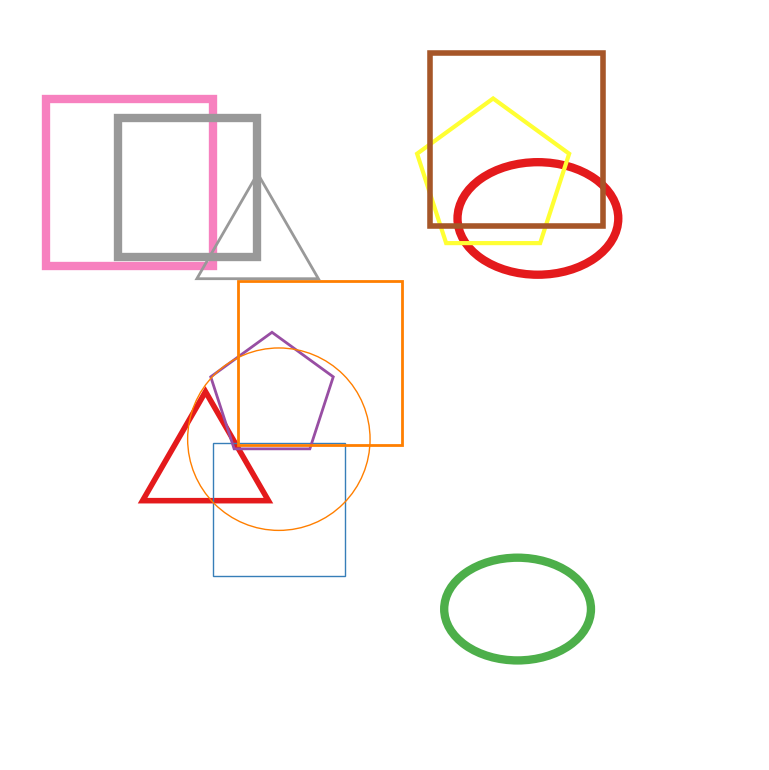[{"shape": "oval", "thickness": 3, "radius": 0.52, "center": [0.699, 0.716]}, {"shape": "triangle", "thickness": 2, "radius": 0.47, "center": [0.267, 0.397]}, {"shape": "square", "thickness": 0.5, "radius": 0.43, "center": [0.362, 0.338]}, {"shape": "oval", "thickness": 3, "radius": 0.48, "center": [0.672, 0.209]}, {"shape": "pentagon", "thickness": 1, "radius": 0.42, "center": [0.353, 0.485]}, {"shape": "circle", "thickness": 0.5, "radius": 0.59, "center": [0.362, 0.43]}, {"shape": "square", "thickness": 1, "radius": 0.53, "center": [0.416, 0.529]}, {"shape": "pentagon", "thickness": 1.5, "radius": 0.52, "center": [0.64, 0.768]}, {"shape": "square", "thickness": 2, "radius": 0.56, "center": [0.671, 0.819]}, {"shape": "square", "thickness": 3, "radius": 0.54, "center": [0.168, 0.764]}, {"shape": "triangle", "thickness": 1, "radius": 0.46, "center": [0.335, 0.684]}, {"shape": "square", "thickness": 3, "radius": 0.45, "center": [0.243, 0.757]}]